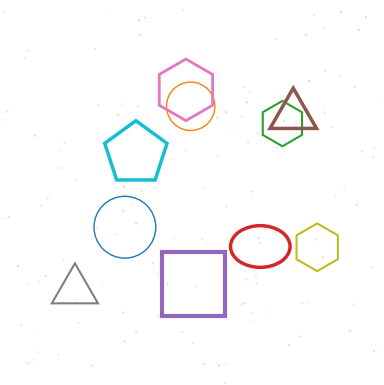[{"shape": "circle", "thickness": 1, "radius": 0.4, "center": [0.324, 0.41]}, {"shape": "circle", "thickness": 1, "radius": 0.31, "center": [0.495, 0.724]}, {"shape": "hexagon", "thickness": 1.5, "radius": 0.29, "center": [0.734, 0.679]}, {"shape": "oval", "thickness": 2.5, "radius": 0.39, "center": [0.676, 0.36]}, {"shape": "square", "thickness": 3, "radius": 0.41, "center": [0.502, 0.262]}, {"shape": "triangle", "thickness": 2.5, "radius": 0.35, "center": [0.762, 0.701]}, {"shape": "hexagon", "thickness": 2, "radius": 0.4, "center": [0.483, 0.767]}, {"shape": "triangle", "thickness": 1.5, "radius": 0.35, "center": [0.195, 0.247]}, {"shape": "hexagon", "thickness": 1.5, "radius": 0.31, "center": [0.824, 0.358]}, {"shape": "pentagon", "thickness": 2.5, "radius": 0.43, "center": [0.353, 0.601]}]